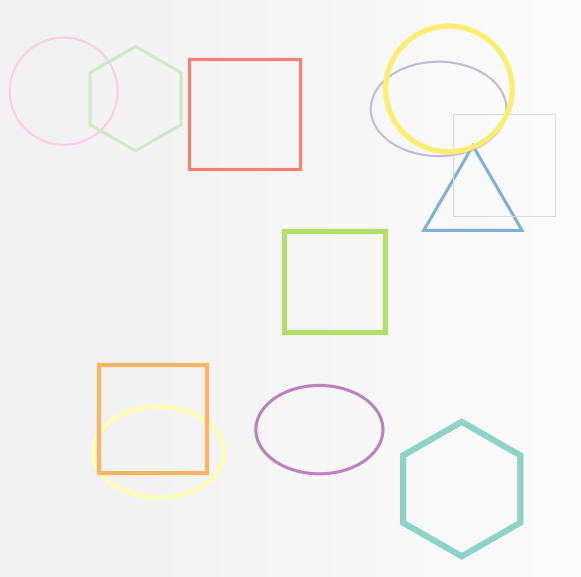[{"shape": "hexagon", "thickness": 3, "radius": 0.58, "center": [0.794, 0.152]}, {"shape": "oval", "thickness": 2, "radius": 0.56, "center": [0.273, 0.216]}, {"shape": "oval", "thickness": 1, "radius": 0.58, "center": [0.755, 0.811]}, {"shape": "square", "thickness": 1.5, "radius": 0.48, "center": [0.42, 0.802]}, {"shape": "triangle", "thickness": 1.5, "radius": 0.49, "center": [0.814, 0.649]}, {"shape": "square", "thickness": 2, "radius": 0.47, "center": [0.263, 0.274]}, {"shape": "square", "thickness": 2.5, "radius": 0.44, "center": [0.576, 0.512]}, {"shape": "circle", "thickness": 1, "radius": 0.46, "center": [0.11, 0.841]}, {"shape": "square", "thickness": 0.5, "radius": 0.44, "center": [0.867, 0.714]}, {"shape": "oval", "thickness": 1.5, "radius": 0.55, "center": [0.55, 0.255]}, {"shape": "hexagon", "thickness": 1.5, "radius": 0.45, "center": [0.233, 0.828]}, {"shape": "circle", "thickness": 2.5, "radius": 0.54, "center": [0.772, 0.845]}]